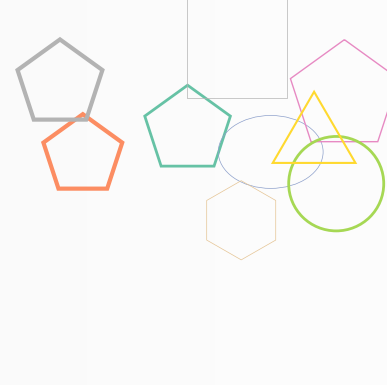[{"shape": "pentagon", "thickness": 2, "radius": 0.58, "center": [0.484, 0.662]}, {"shape": "pentagon", "thickness": 3, "radius": 0.53, "center": [0.214, 0.597]}, {"shape": "oval", "thickness": 0.5, "radius": 0.68, "center": [0.699, 0.605]}, {"shape": "pentagon", "thickness": 1, "radius": 0.73, "center": [0.889, 0.75]}, {"shape": "circle", "thickness": 2, "radius": 0.61, "center": [0.868, 0.523]}, {"shape": "triangle", "thickness": 1.5, "radius": 0.62, "center": [0.811, 0.638]}, {"shape": "hexagon", "thickness": 0.5, "radius": 0.51, "center": [0.622, 0.428]}, {"shape": "pentagon", "thickness": 3, "radius": 0.58, "center": [0.155, 0.782]}, {"shape": "square", "thickness": 0.5, "radius": 0.65, "center": [0.611, 0.876]}]